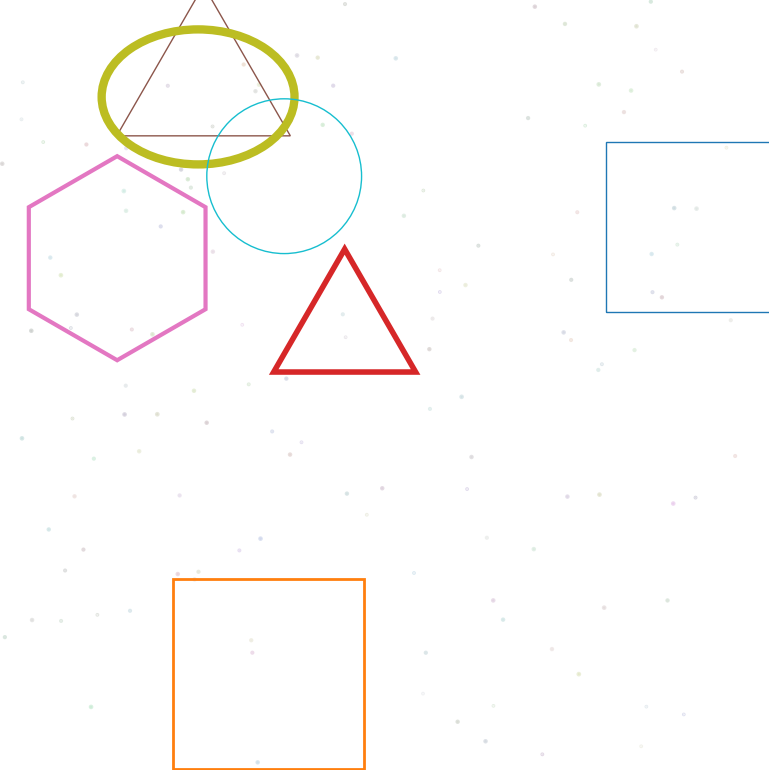[{"shape": "square", "thickness": 0.5, "radius": 0.55, "center": [0.897, 0.706]}, {"shape": "square", "thickness": 1, "radius": 0.62, "center": [0.349, 0.124]}, {"shape": "triangle", "thickness": 2, "radius": 0.53, "center": [0.448, 0.57]}, {"shape": "triangle", "thickness": 0.5, "radius": 0.65, "center": [0.264, 0.889]}, {"shape": "hexagon", "thickness": 1.5, "radius": 0.66, "center": [0.152, 0.665]}, {"shape": "oval", "thickness": 3, "radius": 0.63, "center": [0.257, 0.874]}, {"shape": "circle", "thickness": 0.5, "radius": 0.5, "center": [0.369, 0.771]}]